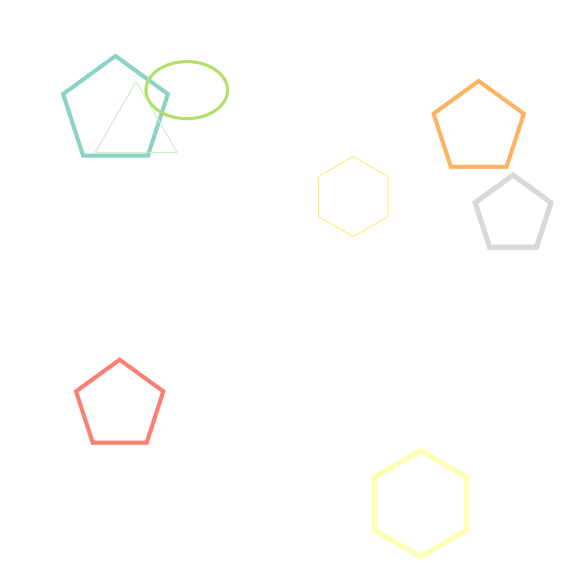[{"shape": "pentagon", "thickness": 2, "radius": 0.48, "center": [0.2, 0.807]}, {"shape": "hexagon", "thickness": 2.5, "radius": 0.46, "center": [0.728, 0.127]}, {"shape": "pentagon", "thickness": 2, "radius": 0.4, "center": [0.207, 0.297]}, {"shape": "pentagon", "thickness": 2, "radius": 0.41, "center": [0.829, 0.777]}, {"shape": "oval", "thickness": 1.5, "radius": 0.35, "center": [0.323, 0.843]}, {"shape": "pentagon", "thickness": 2.5, "radius": 0.35, "center": [0.888, 0.627]}, {"shape": "triangle", "thickness": 0.5, "radius": 0.41, "center": [0.236, 0.776]}, {"shape": "hexagon", "thickness": 0.5, "radius": 0.35, "center": [0.612, 0.659]}]